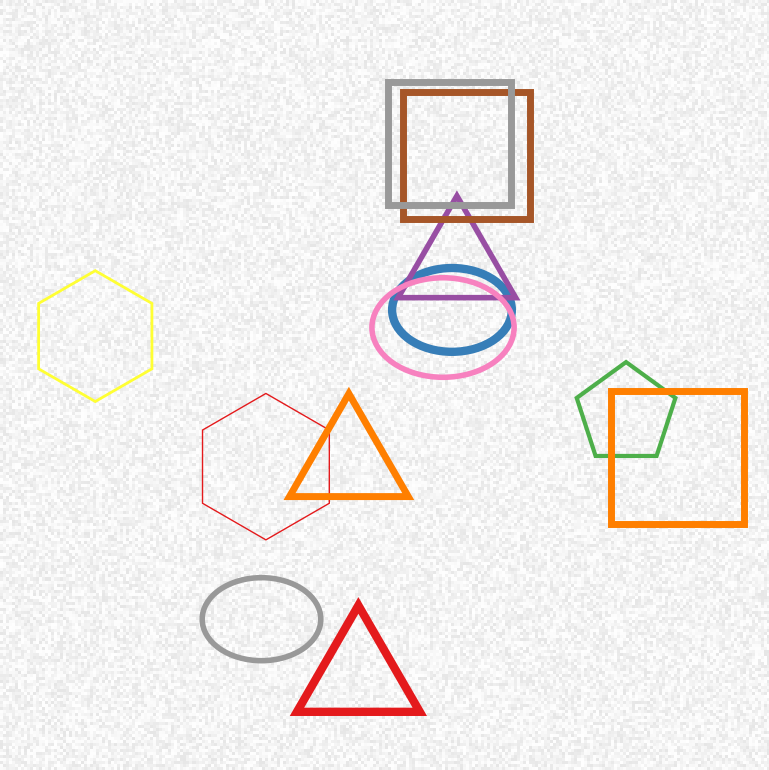[{"shape": "triangle", "thickness": 3, "radius": 0.46, "center": [0.465, 0.122]}, {"shape": "hexagon", "thickness": 0.5, "radius": 0.48, "center": [0.345, 0.394]}, {"shape": "oval", "thickness": 3, "radius": 0.39, "center": [0.587, 0.598]}, {"shape": "pentagon", "thickness": 1.5, "radius": 0.34, "center": [0.813, 0.462]}, {"shape": "triangle", "thickness": 2, "radius": 0.44, "center": [0.593, 0.657]}, {"shape": "triangle", "thickness": 2.5, "radius": 0.45, "center": [0.453, 0.4]}, {"shape": "square", "thickness": 2.5, "radius": 0.43, "center": [0.88, 0.406]}, {"shape": "hexagon", "thickness": 1, "radius": 0.42, "center": [0.124, 0.563]}, {"shape": "square", "thickness": 2.5, "radius": 0.41, "center": [0.606, 0.797]}, {"shape": "oval", "thickness": 2, "radius": 0.46, "center": [0.575, 0.575]}, {"shape": "oval", "thickness": 2, "radius": 0.39, "center": [0.34, 0.196]}, {"shape": "square", "thickness": 2.5, "radius": 0.4, "center": [0.584, 0.814]}]